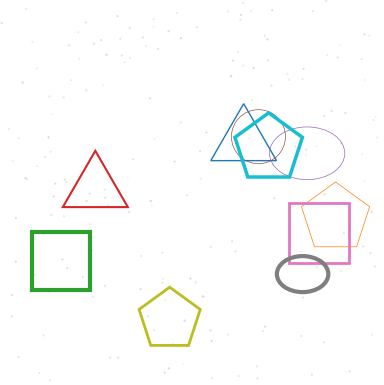[{"shape": "triangle", "thickness": 1, "radius": 0.49, "center": [0.633, 0.632]}, {"shape": "pentagon", "thickness": 0.5, "radius": 0.47, "center": [0.872, 0.434]}, {"shape": "square", "thickness": 3, "radius": 0.38, "center": [0.159, 0.322]}, {"shape": "triangle", "thickness": 1.5, "radius": 0.49, "center": [0.248, 0.511]}, {"shape": "oval", "thickness": 0.5, "radius": 0.49, "center": [0.798, 0.602]}, {"shape": "circle", "thickness": 0.5, "radius": 0.35, "center": [0.671, 0.645]}, {"shape": "square", "thickness": 2, "radius": 0.39, "center": [0.829, 0.395]}, {"shape": "oval", "thickness": 3, "radius": 0.33, "center": [0.786, 0.288]}, {"shape": "pentagon", "thickness": 2, "radius": 0.42, "center": [0.441, 0.17]}, {"shape": "pentagon", "thickness": 2.5, "radius": 0.46, "center": [0.698, 0.615]}]